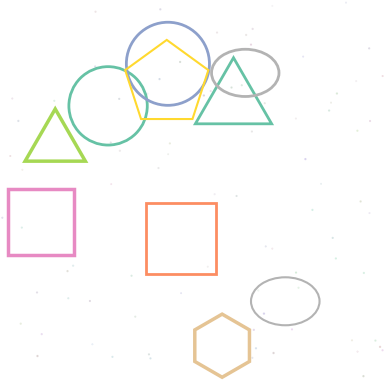[{"shape": "circle", "thickness": 2, "radius": 0.51, "center": [0.281, 0.725]}, {"shape": "triangle", "thickness": 2, "radius": 0.57, "center": [0.607, 0.736]}, {"shape": "square", "thickness": 2, "radius": 0.46, "center": [0.471, 0.38]}, {"shape": "circle", "thickness": 2, "radius": 0.54, "center": [0.436, 0.834]}, {"shape": "square", "thickness": 2.5, "radius": 0.43, "center": [0.107, 0.424]}, {"shape": "triangle", "thickness": 2.5, "radius": 0.45, "center": [0.143, 0.627]}, {"shape": "pentagon", "thickness": 1.5, "radius": 0.57, "center": [0.433, 0.783]}, {"shape": "hexagon", "thickness": 2.5, "radius": 0.41, "center": [0.577, 0.102]}, {"shape": "oval", "thickness": 2, "radius": 0.44, "center": [0.637, 0.811]}, {"shape": "oval", "thickness": 1.5, "radius": 0.45, "center": [0.741, 0.217]}]